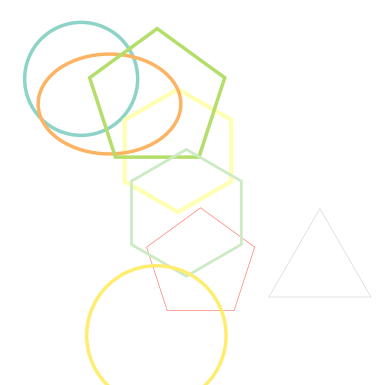[{"shape": "circle", "thickness": 2.5, "radius": 0.73, "center": [0.211, 0.795]}, {"shape": "hexagon", "thickness": 3, "radius": 0.8, "center": [0.462, 0.609]}, {"shape": "pentagon", "thickness": 0.5, "radius": 0.74, "center": [0.521, 0.313]}, {"shape": "oval", "thickness": 2.5, "radius": 0.93, "center": [0.284, 0.73]}, {"shape": "pentagon", "thickness": 2.5, "radius": 0.92, "center": [0.408, 0.741]}, {"shape": "triangle", "thickness": 0.5, "radius": 0.77, "center": [0.831, 0.305]}, {"shape": "hexagon", "thickness": 2, "radius": 0.82, "center": [0.484, 0.447]}, {"shape": "circle", "thickness": 2.5, "radius": 0.91, "center": [0.406, 0.129]}]